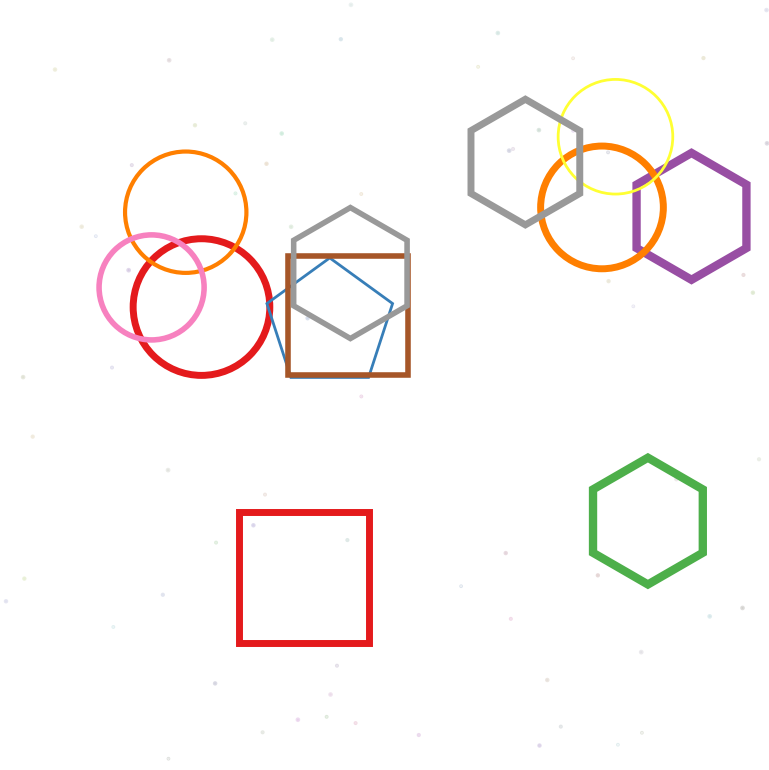[{"shape": "square", "thickness": 2.5, "radius": 0.42, "center": [0.395, 0.25]}, {"shape": "circle", "thickness": 2.5, "radius": 0.44, "center": [0.262, 0.601]}, {"shape": "pentagon", "thickness": 1, "radius": 0.43, "center": [0.428, 0.579]}, {"shape": "hexagon", "thickness": 3, "radius": 0.41, "center": [0.841, 0.323]}, {"shape": "hexagon", "thickness": 3, "radius": 0.41, "center": [0.898, 0.719]}, {"shape": "circle", "thickness": 2.5, "radius": 0.4, "center": [0.782, 0.731]}, {"shape": "circle", "thickness": 1.5, "radius": 0.39, "center": [0.241, 0.724]}, {"shape": "circle", "thickness": 1, "radius": 0.37, "center": [0.799, 0.822]}, {"shape": "square", "thickness": 2, "radius": 0.39, "center": [0.452, 0.591]}, {"shape": "circle", "thickness": 2, "radius": 0.34, "center": [0.197, 0.627]}, {"shape": "hexagon", "thickness": 2.5, "radius": 0.41, "center": [0.682, 0.79]}, {"shape": "hexagon", "thickness": 2, "radius": 0.43, "center": [0.455, 0.645]}]